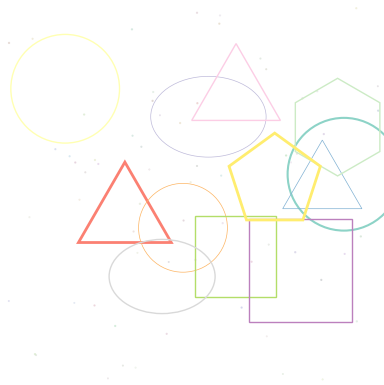[{"shape": "circle", "thickness": 1.5, "radius": 0.73, "center": [0.893, 0.547]}, {"shape": "circle", "thickness": 1, "radius": 0.71, "center": [0.169, 0.769]}, {"shape": "oval", "thickness": 0.5, "radius": 0.75, "center": [0.541, 0.697]}, {"shape": "triangle", "thickness": 2, "radius": 0.7, "center": [0.324, 0.44]}, {"shape": "triangle", "thickness": 0.5, "radius": 0.59, "center": [0.837, 0.517]}, {"shape": "circle", "thickness": 0.5, "radius": 0.58, "center": [0.475, 0.408]}, {"shape": "square", "thickness": 1, "radius": 0.53, "center": [0.611, 0.333]}, {"shape": "triangle", "thickness": 1, "radius": 0.67, "center": [0.613, 0.754]}, {"shape": "oval", "thickness": 1, "radius": 0.69, "center": [0.421, 0.282]}, {"shape": "square", "thickness": 1, "radius": 0.67, "center": [0.78, 0.298]}, {"shape": "hexagon", "thickness": 1, "radius": 0.63, "center": [0.877, 0.67]}, {"shape": "pentagon", "thickness": 2, "radius": 0.62, "center": [0.713, 0.53]}]